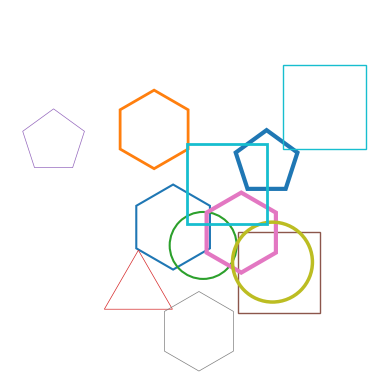[{"shape": "hexagon", "thickness": 1.5, "radius": 0.55, "center": [0.45, 0.41]}, {"shape": "pentagon", "thickness": 3, "radius": 0.42, "center": [0.692, 0.578]}, {"shape": "hexagon", "thickness": 2, "radius": 0.51, "center": [0.4, 0.664]}, {"shape": "circle", "thickness": 1.5, "radius": 0.43, "center": [0.528, 0.362]}, {"shape": "triangle", "thickness": 0.5, "radius": 0.51, "center": [0.359, 0.248]}, {"shape": "pentagon", "thickness": 0.5, "radius": 0.42, "center": [0.139, 0.633]}, {"shape": "square", "thickness": 1, "radius": 0.53, "center": [0.725, 0.292]}, {"shape": "hexagon", "thickness": 3, "radius": 0.52, "center": [0.627, 0.396]}, {"shape": "hexagon", "thickness": 0.5, "radius": 0.52, "center": [0.517, 0.14]}, {"shape": "circle", "thickness": 2.5, "radius": 0.52, "center": [0.708, 0.319]}, {"shape": "square", "thickness": 2, "radius": 0.52, "center": [0.59, 0.522]}, {"shape": "square", "thickness": 1, "radius": 0.54, "center": [0.842, 0.722]}]